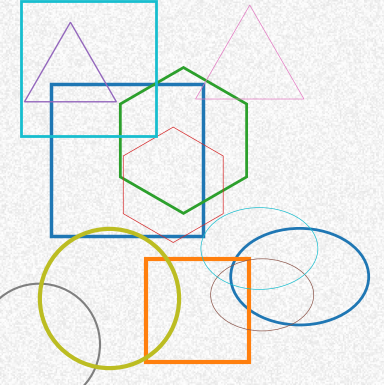[{"shape": "oval", "thickness": 2, "radius": 0.9, "center": [0.778, 0.281]}, {"shape": "square", "thickness": 2.5, "radius": 0.99, "center": [0.331, 0.584]}, {"shape": "square", "thickness": 3, "radius": 0.67, "center": [0.513, 0.194]}, {"shape": "hexagon", "thickness": 2, "radius": 0.95, "center": [0.477, 0.635]}, {"shape": "hexagon", "thickness": 0.5, "radius": 0.75, "center": [0.45, 0.52]}, {"shape": "triangle", "thickness": 1, "radius": 0.69, "center": [0.183, 0.805]}, {"shape": "oval", "thickness": 0.5, "radius": 0.67, "center": [0.681, 0.234]}, {"shape": "triangle", "thickness": 0.5, "radius": 0.81, "center": [0.649, 0.824]}, {"shape": "circle", "thickness": 1.5, "radius": 0.79, "center": [0.102, 0.105]}, {"shape": "circle", "thickness": 3, "radius": 0.9, "center": [0.284, 0.225]}, {"shape": "oval", "thickness": 0.5, "radius": 0.76, "center": [0.674, 0.355]}, {"shape": "square", "thickness": 2, "radius": 0.88, "center": [0.229, 0.823]}]